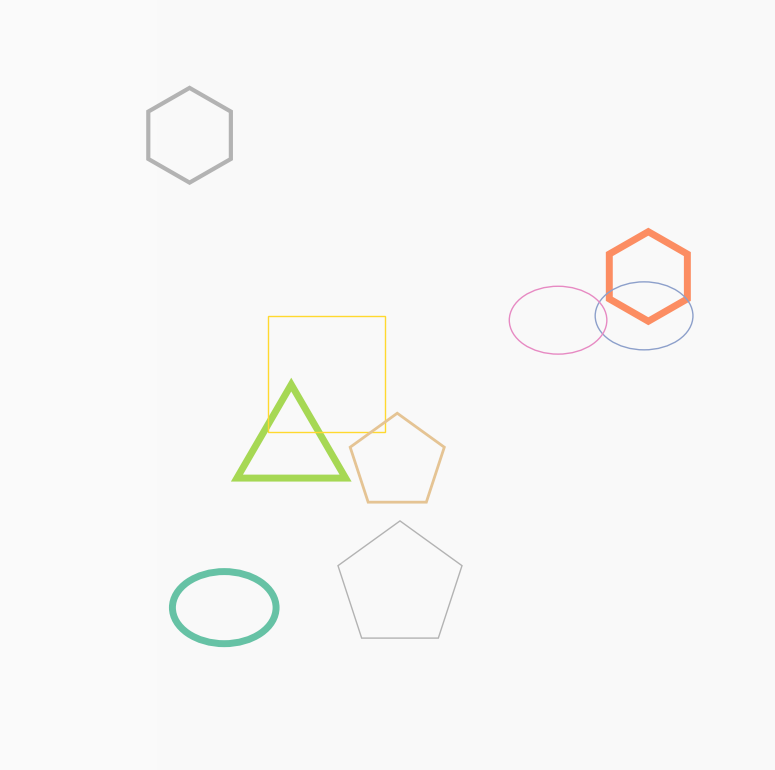[{"shape": "oval", "thickness": 2.5, "radius": 0.33, "center": [0.289, 0.211]}, {"shape": "hexagon", "thickness": 2.5, "radius": 0.29, "center": [0.837, 0.641]}, {"shape": "oval", "thickness": 0.5, "radius": 0.32, "center": [0.831, 0.59]}, {"shape": "oval", "thickness": 0.5, "radius": 0.31, "center": [0.72, 0.584]}, {"shape": "triangle", "thickness": 2.5, "radius": 0.4, "center": [0.376, 0.42]}, {"shape": "square", "thickness": 0.5, "radius": 0.38, "center": [0.422, 0.514]}, {"shape": "pentagon", "thickness": 1, "radius": 0.32, "center": [0.513, 0.399]}, {"shape": "hexagon", "thickness": 1.5, "radius": 0.31, "center": [0.245, 0.824]}, {"shape": "pentagon", "thickness": 0.5, "radius": 0.42, "center": [0.516, 0.239]}]